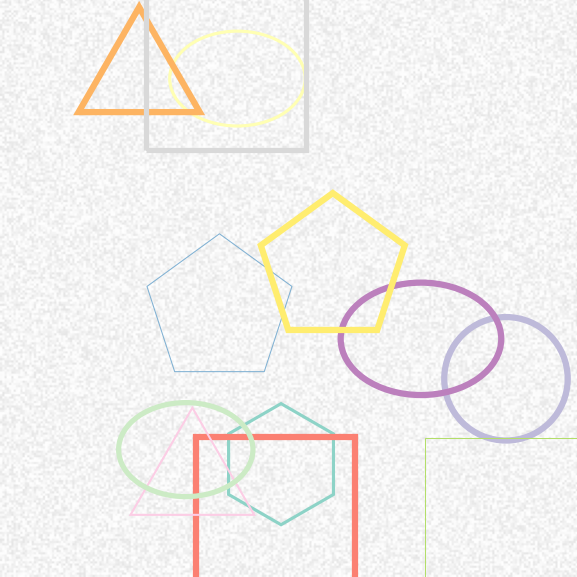[{"shape": "hexagon", "thickness": 1.5, "radius": 0.52, "center": [0.487, 0.195]}, {"shape": "oval", "thickness": 1.5, "radius": 0.59, "center": [0.411, 0.863]}, {"shape": "circle", "thickness": 3, "radius": 0.53, "center": [0.876, 0.343]}, {"shape": "square", "thickness": 3, "radius": 0.69, "center": [0.477, 0.104]}, {"shape": "pentagon", "thickness": 0.5, "radius": 0.66, "center": [0.38, 0.462]}, {"shape": "triangle", "thickness": 3, "radius": 0.61, "center": [0.241, 0.866]}, {"shape": "square", "thickness": 0.5, "radius": 0.69, "center": [0.874, 0.103]}, {"shape": "triangle", "thickness": 1, "radius": 0.62, "center": [0.333, 0.169]}, {"shape": "square", "thickness": 2.5, "radius": 0.69, "center": [0.391, 0.878]}, {"shape": "oval", "thickness": 3, "radius": 0.7, "center": [0.729, 0.412]}, {"shape": "oval", "thickness": 2.5, "radius": 0.58, "center": [0.322, 0.221]}, {"shape": "pentagon", "thickness": 3, "radius": 0.66, "center": [0.576, 0.534]}]